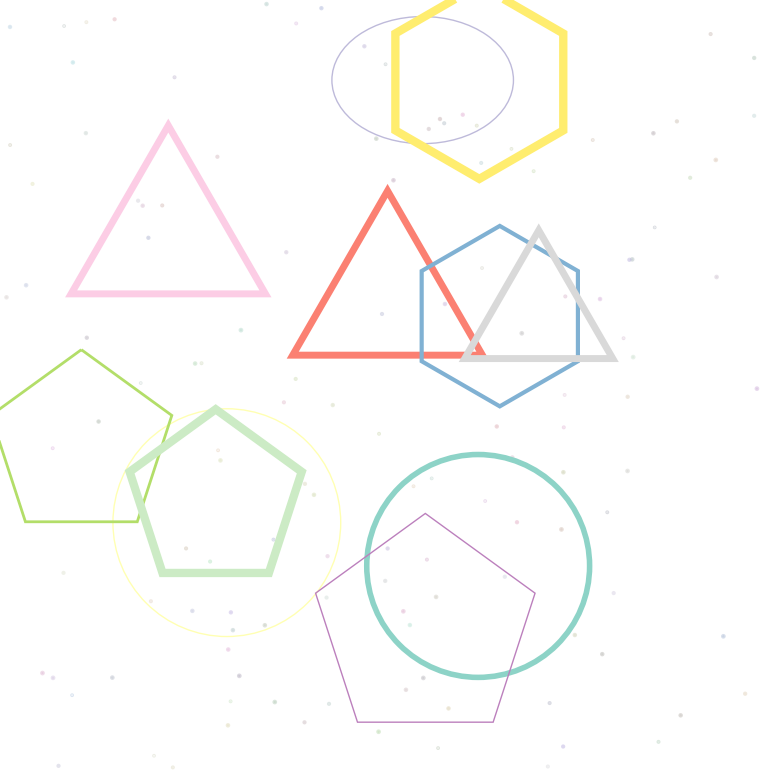[{"shape": "circle", "thickness": 2, "radius": 0.72, "center": [0.621, 0.265]}, {"shape": "circle", "thickness": 0.5, "radius": 0.74, "center": [0.295, 0.321]}, {"shape": "oval", "thickness": 0.5, "radius": 0.59, "center": [0.549, 0.896]}, {"shape": "triangle", "thickness": 2.5, "radius": 0.71, "center": [0.503, 0.61]}, {"shape": "hexagon", "thickness": 1.5, "radius": 0.59, "center": [0.649, 0.589]}, {"shape": "pentagon", "thickness": 1, "radius": 0.62, "center": [0.106, 0.422]}, {"shape": "triangle", "thickness": 2.5, "radius": 0.73, "center": [0.219, 0.691]}, {"shape": "triangle", "thickness": 2.5, "radius": 0.56, "center": [0.7, 0.59]}, {"shape": "pentagon", "thickness": 0.5, "radius": 0.75, "center": [0.552, 0.183]}, {"shape": "pentagon", "thickness": 3, "radius": 0.59, "center": [0.28, 0.351]}, {"shape": "hexagon", "thickness": 3, "radius": 0.63, "center": [0.622, 0.894]}]